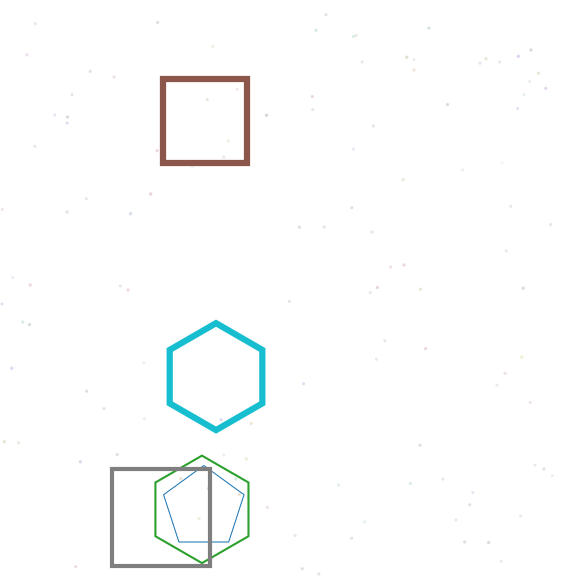[{"shape": "pentagon", "thickness": 0.5, "radius": 0.37, "center": [0.353, 0.12]}, {"shape": "hexagon", "thickness": 1, "radius": 0.47, "center": [0.35, 0.117]}, {"shape": "square", "thickness": 3, "radius": 0.36, "center": [0.355, 0.79]}, {"shape": "square", "thickness": 2, "radius": 0.42, "center": [0.279, 0.103]}, {"shape": "hexagon", "thickness": 3, "radius": 0.46, "center": [0.374, 0.347]}]